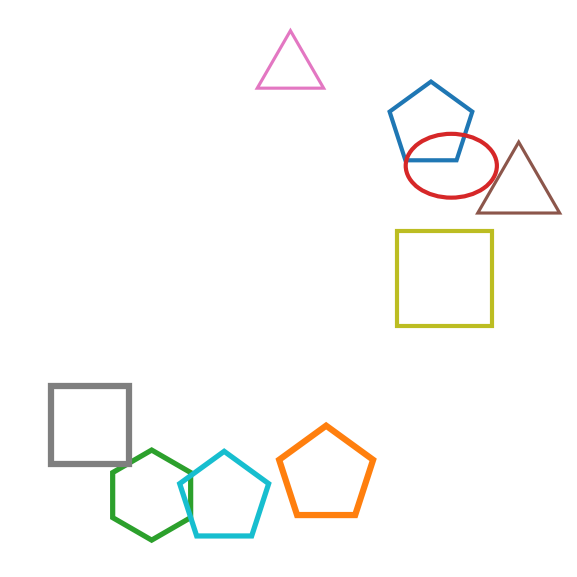[{"shape": "pentagon", "thickness": 2, "radius": 0.38, "center": [0.746, 0.783]}, {"shape": "pentagon", "thickness": 3, "radius": 0.43, "center": [0.565, 0.176]}, {"shape": "hexagon", "thickness": 2.5, "radius": 0.39, "center": [0.263, 0.142]}, {"shape": "oval", "thickness": 2, "radius": 0.39, "center": [0.781, 0.712]}, {"shape": "triangle", "thickness": 1.5, "radius": 0.41, "center": [0.898, 0.671]}, {"shape": "triangle", "thickness": 1.5, "radius": 0.33, "center": [0.503, 0.88]}, {"shape": "square", "thickness": 3, "radius": 0.34, "center": [0.156, 0.263]}, {"shape": "square", "thickness": 2, "radius": 0.41, "center": [0.77, 0.517]}, {"shape": "pentagon", "thickness": 2.5, "radius": 0.41, "center": [0.388, 0.137]}]